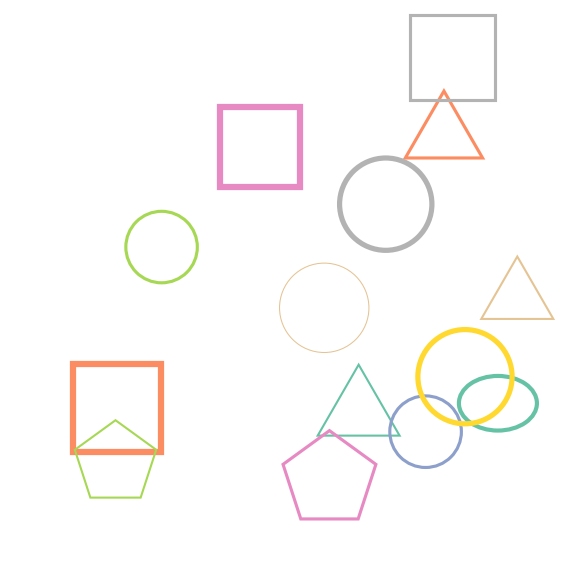[{"shape": "oval", "thickness": 2, "radius": 0.34, "center": [0.862, 0.301]}, {"shape": "triangle", "thickness": 1, "radius": 0.41, "center": [0.621, 0.286]}, {"shape": "square", "thickness": 3, "radius": 0.38, "center": [0.202, 0.292]}, {"shape": "triangle", "thickness": 1.5, "radius": 0.39, "center": [0.769, 0.764]}, {"shape": "circle", "thickness": 1.5, "radius": 0.31, "center": [0.737, 0.252]}, {"shape": "pentagon", "thickness": 1.5, "radius": 0.42, "center": [0.571, 0.169]}, {"shape": "square", "thickness": 3, "radius": 0.35, "center": [0.45, 0.745]}, {"shape": "circle", "thickness": 1.5, "radius": 0.31, "center": [0.28, 0.571]}, {"shape": "pentagon", "thickness": 1, "radius": 0.37, "center": [0.2, 0.197]}, {"shape": "circle", "thickness": 2.5, "radius": 0.41, "center": [0.805, 0.347]}, {"shape": "triangle", "thickness": 1, "radius": 0.36, "center": [0.896, 0.483]}, {"shape": "circle", "thickness": 0.5, "radius": 0.39, "center": [0.561, 0.466]}, {"shape": "circle", "thickness": 2.5, "radius": 0.4, "center": [0.668, 0.646]}, {"shape": "square", "thickness": 1.5, "radius": 0.37, "center": [0.784, 0.899]}]